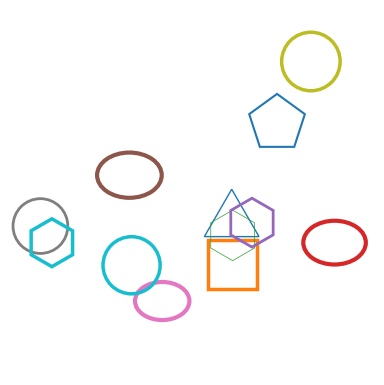[{"shape": "triangle", "thickness": 1, "radius": 0.41, "center": [0.602, 0.426]}, {"shape": "pentagon", "thickness": 1.5, "radius": 0.38, "center": [0.72, 0.68]}, {"shape": "square", "thickness": 2.5, "radius": 0.32, "center": [0.604, 0.314]}, {"shape": "hexagon", "thickness": 0.5, "radius": 0.33, "center": [0.604, 0.389]}, {"shape": "oval", "thickness": 3, "radius": 0.41, "center": [0.869, 0.37]}, {"shape": "hexagon", "thickness": 2, "radius": 0.32, "center": [0.654, 0.422]}, {"shape": "oval", "thickness": 3, "radius": 0.42, "center": [0.336, 0.545]}, {"shape": "oval", "thickness": 3, "radius": 0.35, "center": [0.421, 0.218]}, {"shape": "circle", "thickness": 2, "radius": 0.36, "center": [0.105, 0.413]}, {"shape": "circle", "thickness": 2.5, "radius": 0.38, "center": [0.808, 0.84]}, {"shape": "hexagon", "thickness": 2.5, "radius": 0.31, "center": [0.135, 0.37]}, {"shape": "circle", "thickness": 2.5, "radius": 0.37, "center": [0.342, 0.311]}]